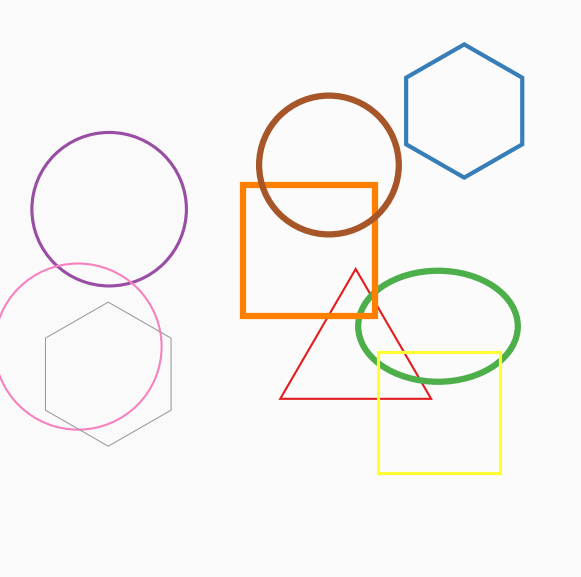[{"shape": "triangle", "thickness": 1, "radius": 0.75, "center": [0.612, 0.383]}, {"shape": "hexagon", "thickness": 2, "radius": 0.58, "center": [0.799, 0.807]}, {"shape": "oval", "thickness": 3, "radius": 0.69, "center": [0.754, 0.434]}, {"shape": "circle", "thickness": 1.5, "radius": 0.66, "center": [0.188, 0.637]}, {"shape": "square", "thickness": 3, "radius": 0.57, "center": [0.532, 0.566]}, {"shape": "square", "thickness": 1.5, "radius": 0.52, "center": [0.756, 0.284]}, {"shape": "circle", "thickness": 3, "radius": 0.6, "center": [0.566, 0.713]}, {"shape": "circle", "thickness": 1, "radius": 0.72, "center": [0.134, 0.399]}, {"shape": "hexagon", "thickness": 0.5, "radius": 0.62, "center": [0.186, 0.351]}]